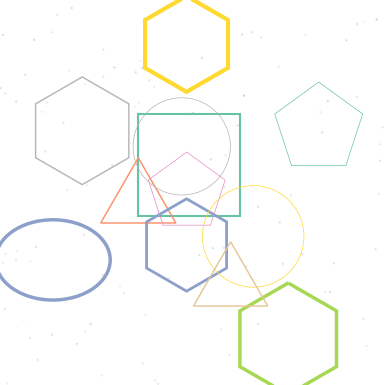[{"shape": "pentagon", "thickness": 0.5, "radius": 0.6, "center": [0.828, 0.667]}, {"shape": "square", "thickness": 1.5, "radius": 0.66, "center": [0.49, 0.572]}, {"shape": "triangle", "thickness": 1, "radius": 0.56, "center": [0.359, 0.477]}, {"shape": "oval", "thickness": 2.5, "radius": 0.74, "center": [0.137, 0.325]}, {"shape": "hexagon", "thickness": 2, "radius": 0.6, "center": [0.485, 0.364]}, {"shape": "pentagon", "thickness": 0.5, "radius": 0.52, "center": [0.485, 0.5]}, {"shape": "hexagon", "thickness": 2.5, "radius": 0.72, "center": [0.749, 0.12]}, {"shape": "circle", "thickness": 0.5, "radius": 0.66, "center": [0.658, 0.386]}, {"shape": "hexagon", "thickness": 3, "radius": 0.62, "center": [0.485, 0.886]}, {"shape": "triangle", "thickness": 1, "radius": 0.56, "center": [0.599, 0.261]}, {"shape": "hexagon", "thickness": 1, "radius": 0.7, "center": [0.214, 0.66]}, {"shape": "circle", "thickness": 0.5, "radius": 0.63, "center": [0.472, 0.62]}]